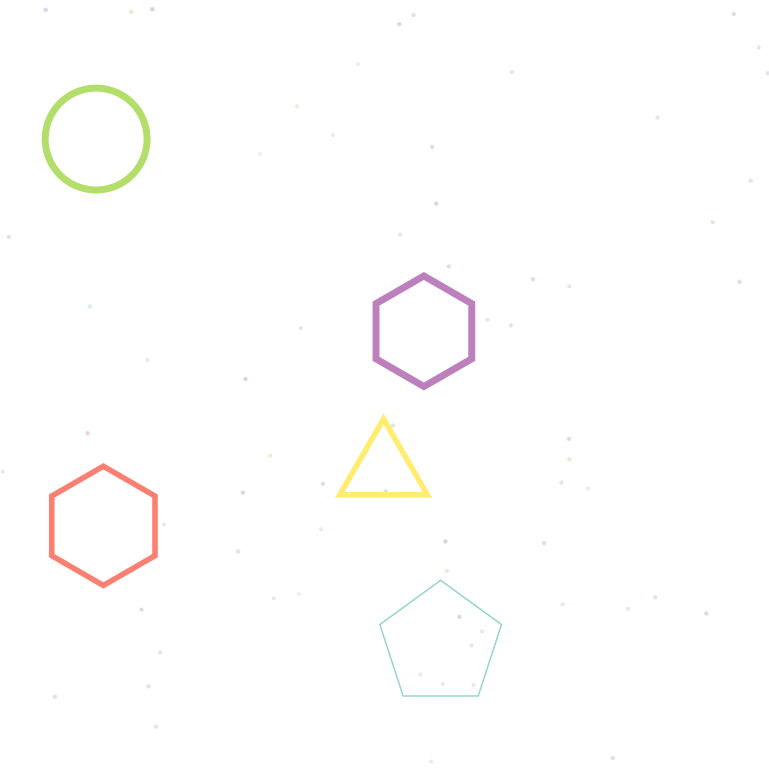[{"shape": "pentagon", "thickness": 0.5, "radius": 0.42, "center": [0.572, 0.163]}, {"shape": "hexagon", "thickness": 2, "radius": 0.39, "center": [0.134, 0.317]}, {"shape": "circle", "thickness": 2.5, "radius": 0.33, "center": [0.125, 0.819]}, {"shape": "hexagon", "thickness": 2.5, "radius": 0.36, "center": [0.55, 0.57]}, {"shape": "triangle", "thickness": 2, "radius": 0.33, "center": [0.498, 0.39]}]